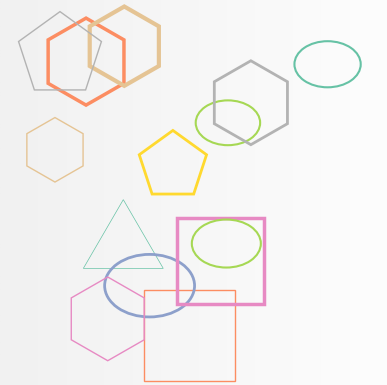[{"shape": "triangle", "thickness": 0.5, "radius": 0.6, "center": [0.318, 0.362]}, {"shape": "oval", "thickness": 1.5, "radius": 0.43, "center": [0.845, 0.833]}, {"shape": "hexagon", "thickness": 2.5, "radius": 0.56, "center": [0.222, 0.84]}, {"shape": "square", "thickness": 1, "radius": 0.59, "center": [0.489, 0.128]}, {"shape": "oval", "thickness": 2, "radius": 0.58, "center": [0.386, 0.258]}, {"shape": "hexagon", "thickness": 1, "radius": 0.54, "center": [0.278, 0.172]}, {"shape": "square", "thickness": 2.5, "radius": 0.56, "center": [0.569, 0.322]}, {"shape": "oval", "thickness": 1.5, "radius": 0.42, "center": [0.588, 0.681]}, {"shape": "oval", "thickness": 1.5, "radius": 0.45, "center": [0.584, 0.367]}, {"shape": "pentagon", "thickness": 2, "radius": 0.46, "center": [0.446, 0.57]}, {"shape": "hexagon", "thickness": 1, "radius": 0.42, "center": [0.142, 0.611]}, {"shape": "hexagon", "thickness": 3, "radius": 0.52, "center": [0.321, 0.88]}, {"shape": "hexagon", "thickness": 2, "radius": 0.54, "center": [0.647, 0.733]}, {"shape": "pentagon", "thickness": 1, "radius": 0.56, "center": [0.155, 0.857]}]